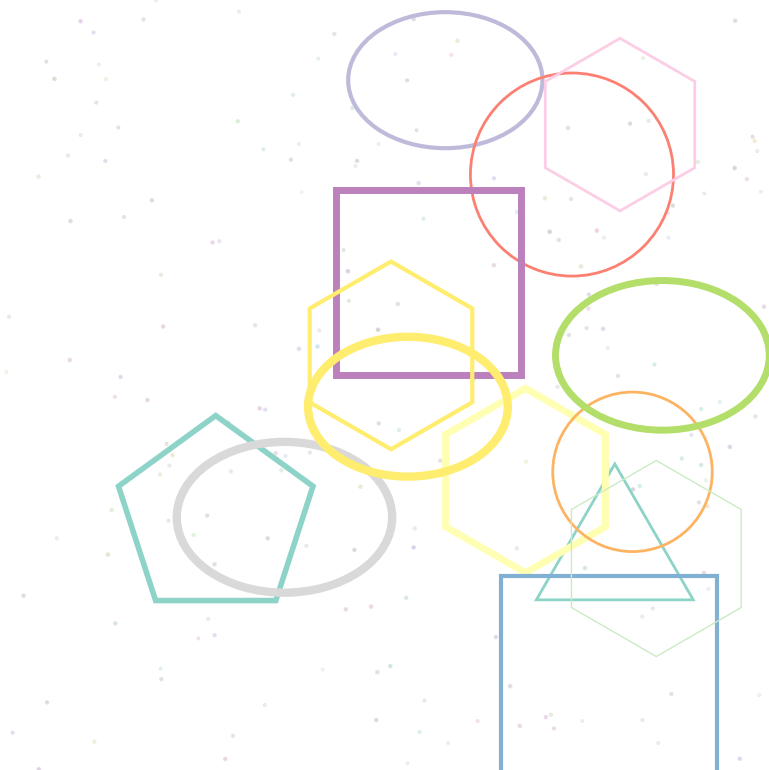[{"shape": "triangle", "thickness": 1, "radius": 0.59, "center": [0.798, 0.28]}, {"shape": "pentagon", "thickness": 2, "radius": 0.66, "center": [0.28, 0.327]}, {"shape": "hexagon", "thickness": 2.5, "radius": 0.6, "center": [0.682, 0.376]}, {"shape": "oval", "thickness": 1.5, "radius": 0.63, "center": [0.578, 0.896]}, {"shape": "circle", "thickness": 1, "radius": 0.66, "center": [0.743, 0.773]}, {"shape": "square", "thickness": 1.5, "radius": 0.7, "center": [0.791, 0.111]}, {"shape": "circle", "thickness": 1, "radius": 0.52, "center": [0.821, 0.387]}, {"shape": "oval", "thickness": 2.5, "radius": 0.69, "center": [0.86, 0.539]}, {"shape": "hexagon", "thickness": 1, "radius": 0.56, "center": [0.805, 0.838]}, {"shape": "oval", "thickness": 3, "radius": 0.7, "center": [0.369, 0.328]}, {"shape": "square", "thickness": 2.5, "radius": 0.6, "center": [0.556, 0.633]}, {"shape": "hexagon", "thickness": 0.5, "radius": 0.64, "center": [0.852, 0.275]}, {"shape": "oval", "thickness": 3, "radius": 0.65, "center": [0.53, 0.472]}, {"shape": "hexagon", "thickness": 1.5, "radius": 0.61, "center": [0.508, 0.538]}]